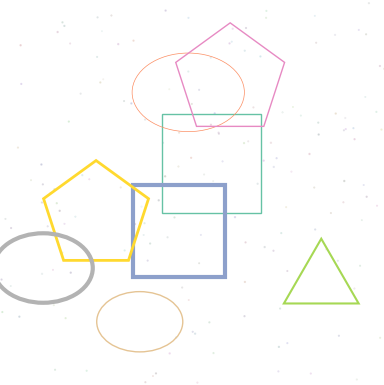[{"shape": "square", "thickness": 1, "radius": 0.64, "center": [0.549, 0.576]}, {"shape": "oval", "thickness": 0.5, "radius": 0.73, "center": [0.489, 0.76]}, {"shape": "square", "thickness": 3, "radius": 0.6, "center": [0.465, 0.401]}, {"shape": "pentagon", "thickness": 1, "radius": 0.74, "center": [0.598, 0.792]}, {"shape": "triangle", "thickness": 1.5, "radius": 0.56, "center": [0.834, 0.268]}, {"shape": "pentagon", "thickness": 2, "radius": 0.72, "center": [0.249, 0.44]}, {"shape": "oval", "thickness": 1, "radius": 0.56, "center": [0.363, 0.164]}, {"shape": "oval", "thickness": 3, "radius": 0.64, "center": [0.112, 0.304]}]